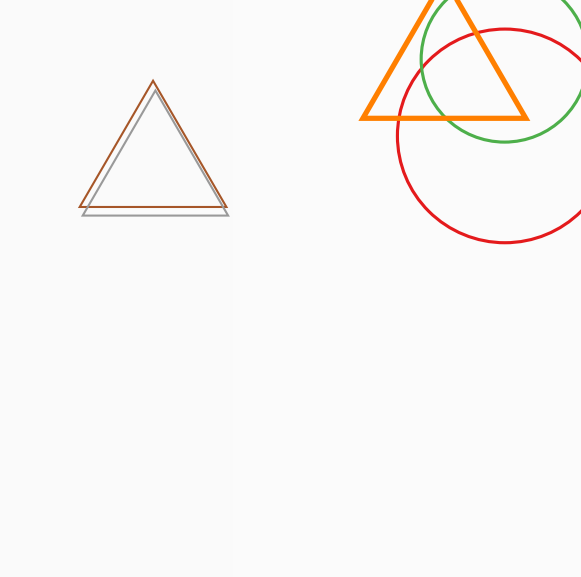[{"shape": "circle", "thickness": 1.5, "radius": 0.92, "center": [0.869, 0.764]}, {"shape": "circle", "thickness": 1.5, "radius": 0.72, "center": [0.868, 0.897]}, {"shape": "triangle", "thickness": 2.5, "radius": 0.81, "center": [0.764, 0.875]}, {"shape": "triangle", "thickness": 1, "radius": 0.73, "center": [0.263, 0.714]}, {"shape": "triangle", "thickness": 1, "radius": 0.72, "center": [0.267, 0.698]}]